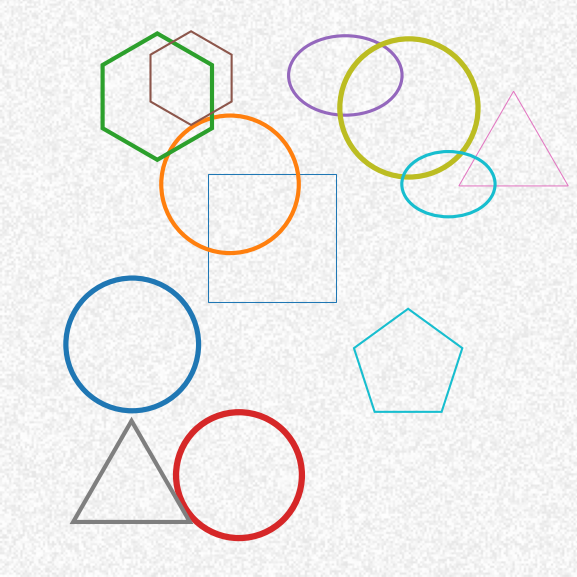[{"shape": "square", "thickness": 0.5, "radius": 0.55, "center": [0.471, 0.587]}, {"shape": "circle", "thickness": 2.5, "radius": 0.57, "center": [0.229, 0.403]}, {"shape": "circle", "thickness": 2, "radius": 0.6, "center": [0.398, 0.68]}, {"shape": "hexagon", "thickness": 2, "radius": 0.55, "center": [0.272, 0.832]}, {"shape": "circle", "thickness": 3, "radius": 0.54, "center": [0.414, 0.176]}, {"shape": "oval", "thickness": 1.5, "radius": 0.49, "center": [0.598, 0.868]}, {"shape": "hexagon", "thickness": 1, "radius": 0.41, "center": [0.331, 0.864]}, {"shape": "triangle", "thickness": 0.5, "radius": 0.55, "center": [0.889, 0.732]}, {"shape": "triangle", "thickness": 2, "radius": 0.58, "center": [0.228, 0.154]}, {"shape": "circle", "thickness": 2.5, "radius": 0.6, "center": [0.708, 0.812]}, {"shape": "pentagon", "thickness": 1, "radius": 0.49, "center": [0.707, 0.366]}, {"shape": "oval", "thickness": 1.5, "radius": 0.4, "center": [0.777, 0.68]}]